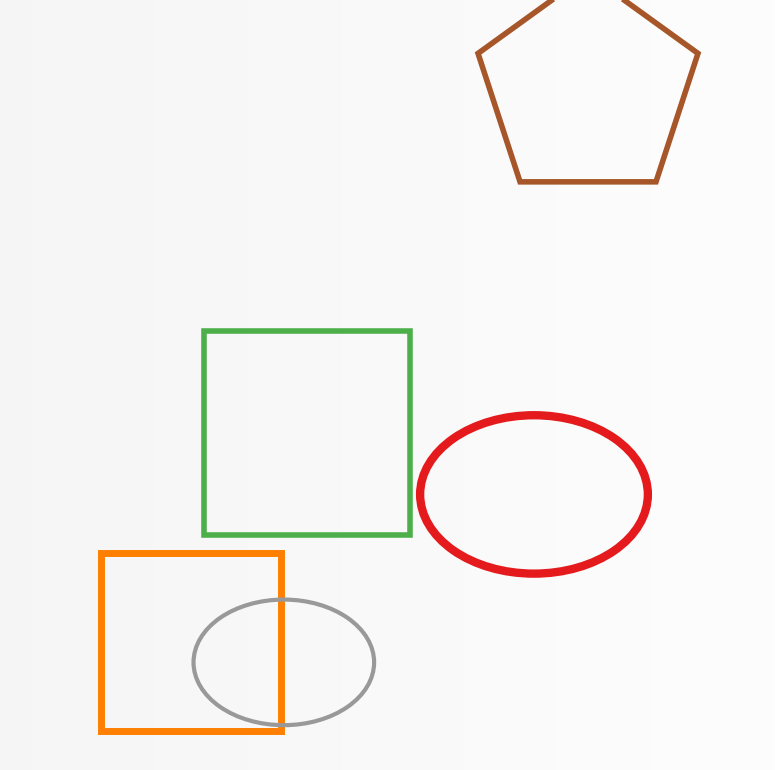[{"shape": "oval", "thickness": 3, "radius": 0.73, "center": [0.689, 0.358]}, {"shape": "square", "thickness": 2, "radius": 0.66, "center": [0.396, 0.438]}, {"shape": "square", "thickness": 2.5, "radius": 0.58, "center": [0.246, 0.166]}, {"shape": "pentagon", "thickness": 2, "radius": 0.75, "center": [0.759, 0.885]}, {"shape": "oval", "thickness": 1.5, "radius": 0.58, "center": [0.366, 0.14]}]